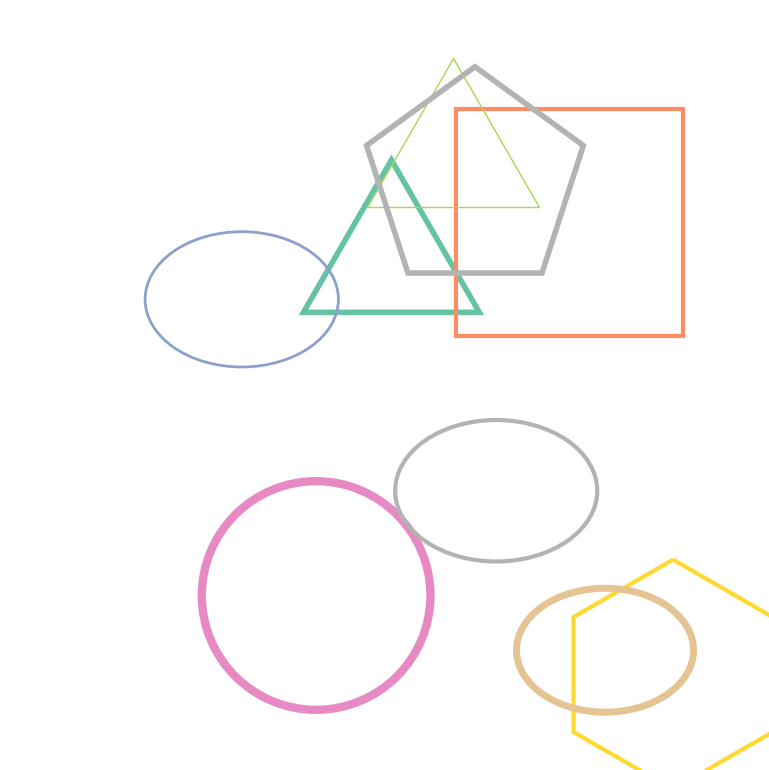[{"shape": "triangle", "thickness": 2, "radius": 0.66, "center": [0.508, 0.66]}, {"shape": "square", "thickness": 1.5, "radius": 0.74, "center": [0.74, 0.711]}, {"shape": "oval", "thickness": 1, "radius": 0.63, "center": [0.314, 0.611]}, {"shape": "circle", "thickness": 3, "radius": 0.74, "center": [0.411, 0.227]}, {"shape": "triangle", "thickness": 0.5, "radius": 0.64, "center": [0.589, 0.795]}, {"shape": "hexagon", "thickness": 1.5, "radius": 0.75, "center": [0.874, 0.124]}, {"shape": "oval", "thickness": 2.5, "radius": 0.57, "center": [0.786, 0.156]}, {"shape": "oval", "thickness": 1.5, "radius": 0.66, "center": [0.644, 0.363]}, {"shape": "pentagon", "thickness": 2, "radius": 0.74, "center": [0.617, 0.765]}]